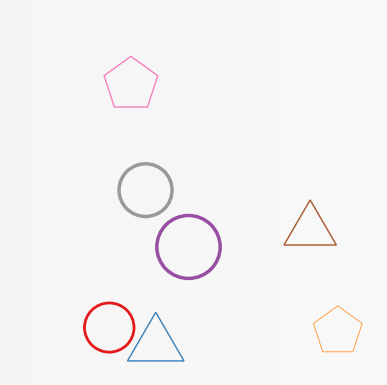[{"shape": "circle", "thickness": 2, "radius": 0.32, "center": [0.282, 0.149]}, {"shape": "triangle", "thickness": 1, "radius": 0.42, "center": [0.402, 0.105]}, {"shape": "circle", "thickness": 2.5, "radius": 0.41, "center": [0.486, 0.359]}, {"shape": "pentagon", "thickness": 0.5, "radius": 0.33, "center": [0.872, 0.14]}, {"shape": "triangle", "thickness": 1, "radius": 0.39, "center": [0.8, 0.403]}, {"shape": "pentagon", "thickness": 1, "radius": 0.36, "center": [0.338, 0.781]}, {"shape": "circle", "thickness": 2.5, "radius": 0.34, "center": [0.376, 0.506]}]